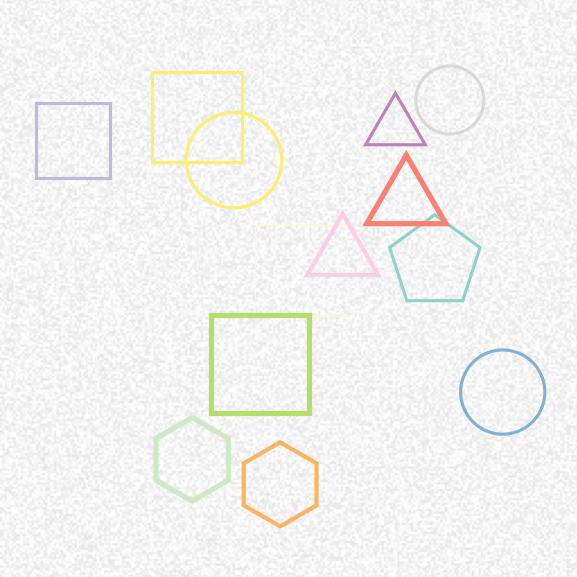[{"shape": "pentagon", "thickness": 1.5, "radius": 0.41, "center": [0.753, 0.545]}, {"shape": "square", "thickness": 0.5, "radius": 0.4, "center": [0.521, 0.53]}, {"shape": "square", "thickness": 1.5, "radius": 0.32, "center": [0.126, 0.756]}, {"shape": "triangle", "thickness": 2.5, "radius": 0.4, "center": [0.703, 0.651]}, {"shape": "circle", "thickness": 1.5, "radius": 0.36, "center": [0.871, 0.32]}, {"shape": "hexagon", "thickness": 2, "radius": 0.36, "center": [0.485, 0.16]}, {"shape": "square", "thickness": 2.5, "radius": 0.42, "center": [0.45, 0.369]}, {"shape": "triangle", "thickness": 2, "radius": 0.35, "center": [0.593, 0.558]}, {"shape": "circle", "thickness": 1.5, "radius": 0.29, "center": [0.779, 0.826]}, {"shape": "triangle", "thickness": 1.5, "radius": 0.3, "center": [0.685, 0.778]}, {"shape": "hexagon", "thickness": 2.5, "radius": 0.36, "center": [0.333, 0.204]}, {"shape": "square", "thickness": 1.5, "radius": 0.39, "center": [0.341, 0.797]}, {"shape": "circle", "thickness": 1.5, "radius": 0.41, "center": [0.405, 0.722]}]